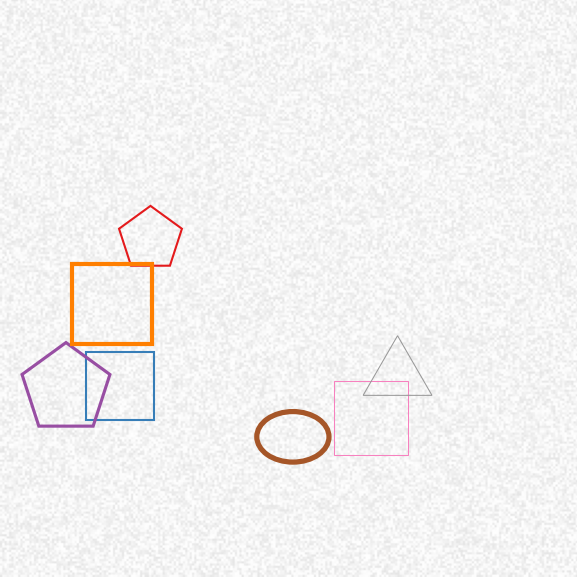[{"shape": "pentagon", "thickness": 1, "radius": 0.29, "center": [0.261, 0.585]}, {"shape": "square", "thickness": 1, "radius": 0.3, "center": [0.208, 0.331]}, {"shape": "pentagon", "thickness": 1.5, "radius": 0.4, "center": [0.114, 0.326]}, {"shape": "square", "thickness": 2, "radius": 0.35, "center": [0.194, 0.472]}, {"shape": "oval", "thickness": 2.5, "radius": 0.31, "center": [0.507, 0.243]}, {"shape": "square", "thickness": 0.5, "radius": 0.32, "center": [0.642, 0.275]}, {"shape": "triangle", "thickness": 0.5, "radius": 0.34, "center": [0.688, 0.349]}]